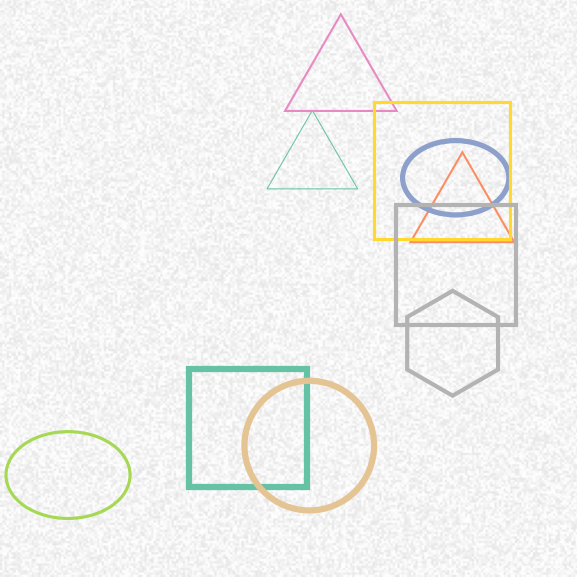[{"shape": "triangle", "thickness": 0.5, "radius": 0.45, "center": [0.541, 0.717]}, {"shape": "square", "thickness": 3, "radius": 0.51, "center": [0.429, 0.258]}, {"shape": "triangle", "thickness": 1, "radius": 0.52, "center": [0.801, 0.632]}, {"shape": "oval", "thickness": 2.5, "radius": 0.46, "center": [0.789, 0.691]}, {"shape": "triangle", "thickness": 1, "radius": 0.56, "center": [0.59, 0.863]}, {"shape": "oval", "thickness": 1.5, "radius": 0.54, "center": [0.118, 0.177]}, {"shape": "square", "thickness": 1.5, "radius": 0.59, "center": [0.765, 0.704]}, {"shape": "circle", "thickness": 3, "radius": 0.56, "center": [0.536, 0.228]}, {"shape": "square", "thickness": 2, "radius": 0.52, "center": [0.789, 0.539]}, {"shape": "hexagon", "thickness": 2, "radius": 0.45, "center": [0.784, 0.405]}]